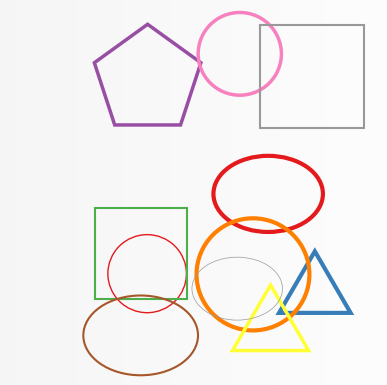[{"shape": "circle", "thickness": 1, "radius": 0.51, "center": [0.38, 0.289]}, {"shape": "oval", "thickness": 3, "radius": 0.71, "center": [0.692, 0.496]}, {"shape": "triangle", "thickness": 3, "radius": 0.53, "center": [0.812, 0.241]}, {"shape": "square", "thickness": 1.5, "radius": 0.59, "center": [0.363, 0.341]}, {"shape": "pentagon", "thickness": 2.5, "radius": 0.72, "center": [0.381, 0.792]}, {"shape": "circle", "thickness": 3, "radius": 0.73, "center": [0.653, 0.287]}, {"shape": "triangle", "thickness": 2.5, "radius": 0.57, "center": [0.698, 0.146]}, {"shape": "oval", "thickness": 1.5, "radius": 0.74, "center": [0.363, 0.129]}, {"shape": "circle", "thickness": 2.5, "radius": 0.54, "center": [0.619, 0.86]}, {"shape": "square", "thickness": 1.5, "radius": 0.67, "center": [0.806, 0.801]}, {"shape": "oval", "thickness": 0.5, "radius": 0.58, "center": [0.612, 0.25]}]